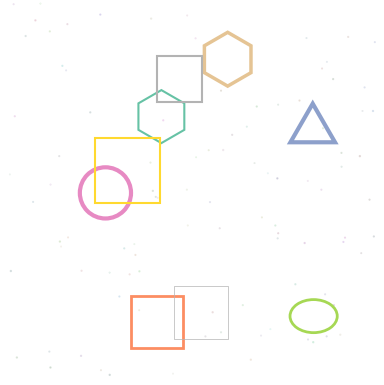[{"shape": "hexagon", "thickness": 1.5, "radius": 0.34, "center": [0.419, 0.697]}, {"shape": "square", "thickness": 2, "radius": 0.34, "center": [0.408, 0.163]}, {"shape": "triangle", "thickness": 3, "radius": 0.33, "center": [0.812, 0.664]}, {"shape": "circle", "thickness": 3, "radius": 0.33, "center": [0.274, 0.499]}, {"shape": "oval", "thickness": 2, "radius": 0.31, "center": [0.815, 0.179]}, {"shape": "square", "thickness": 1.5, "radius": 0.42, "center": [0.331, 0.558]}, {"shape": "hexagon", "thickness": 2.5, "radius": 0.35, "center": [0.591, 0.846]}, {"shape": "square", "thickness": 0.5, "radius": 0.34, "center": [0.522, 0.188]}, {"shape": "square", "thickness": 1.5, "radius": 0.29, "center": [0.465, 0.795]}]